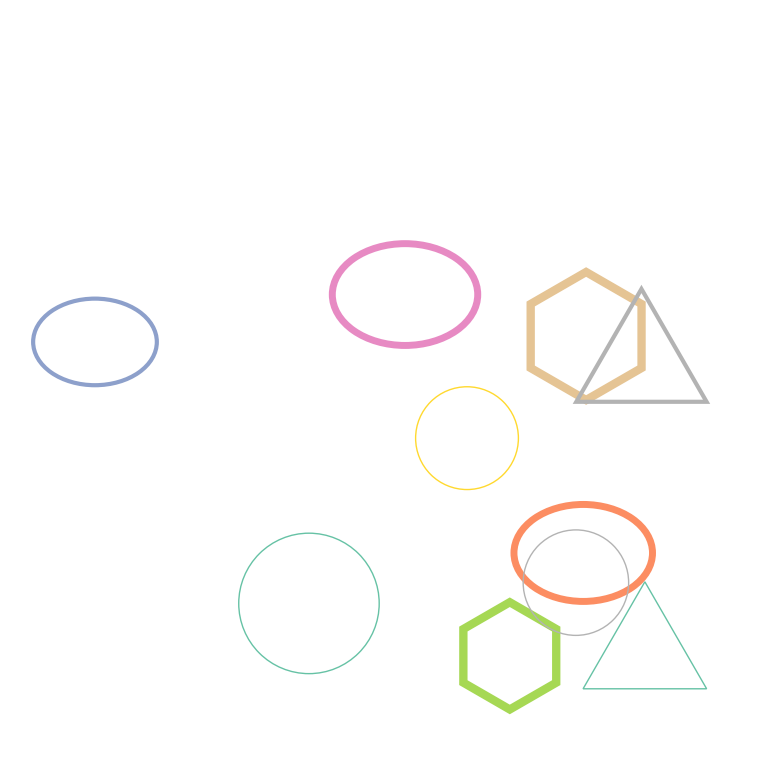[{"shape": "circle", "thickness": 0.5, "radius": 0.46, "center": [0.401, 0.216]}, {"shape": "triangle", "thickness": 0.5, "radius": 0.46, "center": [0.837, 0.152]}, {"shape": "oval", "thickness": 2.5, "radius": 0.45, "center": [0.757, 0.282]}, {"shape": "oval", "thickness": 1.5, "radius": 0.4, "center": [0.123, 0.556]}, {"shape": "oval", "thickness": 2.5, "radius": 0.47, "center": [0.526, 0.617]}, {"shape": "hexagon", "thickness": 3, "radius": 0.35, "center": [0.662, 0.148]}, {"shape": "circle", "thickness": 0.5, "radius": 0.33, "center": [0.607, 0.431]}, {"shape": "hexagon", "thickness": 3, "radius": 0.42, "center": [0.761, 0.564]}, {"shape": "circle", "thickness": 0.5, "radius": 0.34, "center": [0.748, 0.243]}, {"shape": "triangle", "thickness": 1.5, "radius": 0.49, "center": [0.833, 0.527]}]